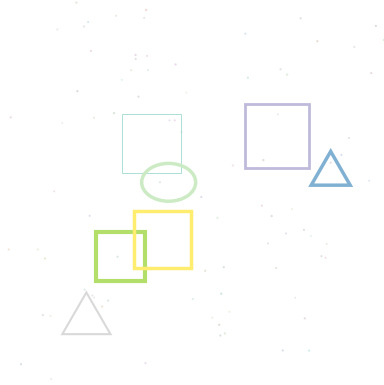[{"shape": "square", "thickness": 0.5, "radius": 0.38, "center": [0.393, 0.627]}, {"shape": "square", "thickness": 2, "radius": 0.41, "center": [0.719, 0.648]}, {"shape": "triangle", "thickness": 2.5, "radius": 0.29, "center": [0.859, 0.548]}, {"shape": "square", "thickness": 3, "radius": 0.31, "center": [0.313, 0.333]}, {"shape": "triangle", "thickness": 1.5, "radius": 0.36, "center": [0.224, 0.168]}, {"shape": "oval", "thickness": 2.5, "radius": 0.35, "center": [0.438, 0.526]}, {"shape": "square", "thickness": 2.5, "radius": 0.37, "center": [0.423, 0.378]}]